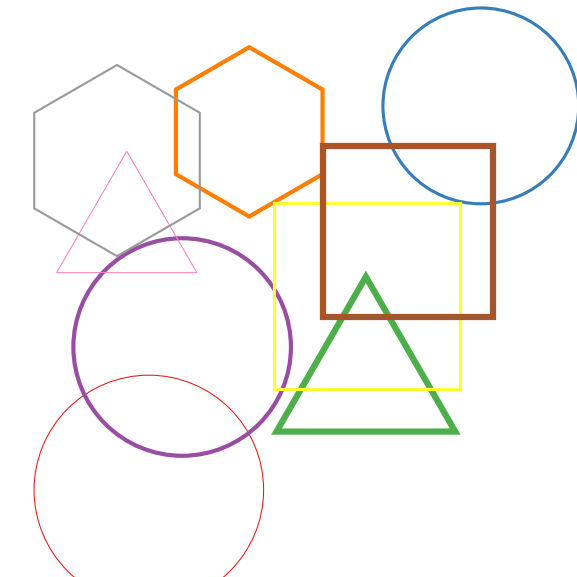[{"shape": "circle", "thickness": 0.5, "radius": 0.99, "center": [0.258, 0.151]}, {"shape": "circle", "thickness": 1.5, "radius": 0.85, "center": [0.833, 0.816]}, {"shape": "triangle", "thickness": 3, "radius": 0.89, "center": [0.634, 0.341]}, {"shape": "circle", "thickness": 2, "radius": 0.94, "center": [0.315, 0.398]}, {"shape": "hexagon", "thickness": 2, "radius": 0.73, "center": [0.432, 0.771]}, {"shape": "square", "thickness": 1.5, "radius": 0.81, "center": [0.636, 0.487]}, {"shape": "square", "thickness": 3, "radius": 0.74, "center": [0.707, 0.598]}, {"shape": "triangle", "thickness": 0.5, "radius": 0.7, "center": [0.219, 0.597]}, {"shape": "hexagon", "thickness": 1, "radius": 0.83, "center": [0.203, 0.721]}]